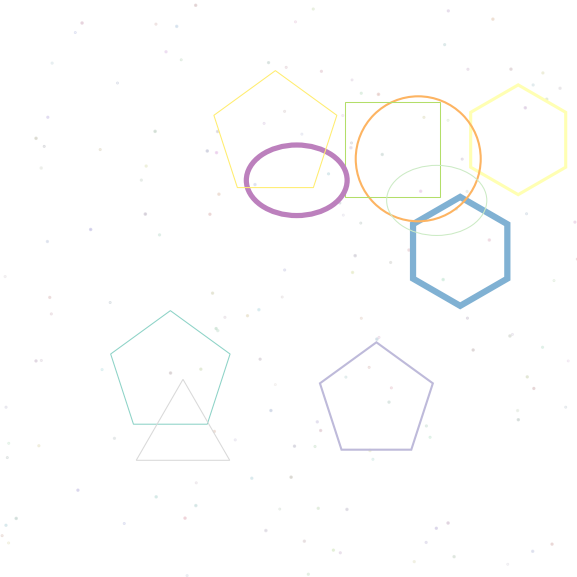[{"shape": "pentagon", "thickness": 0.5, "radius": 0.54, "center": [0.295, 0.353]}, {"shape": "hexagon", "thickness": 1.5, "radius": 0.48, "center": [0.897, 0.757]}, {"shape": "pentagon", "thickness": 1, "radius": 0.51, "center": [0.652, 0.304]}, {"shape": "hexagon", "thickness": 3, "radius": 0.47, "center": [0.797, 0.564]}, {"shape": "circle", "thickness": 1, "radius": 0.54, "center": [0.724, 0.724]}, {"shape": "square", "thickness": 0.5, "radius": 0.41, "center": [0.679, 0.74]}, {"shape": "triangle", "thickness": 0.5, "radius": 0.47, "center": [0.317, 0.249]}, {"shape": "oval", "thickness": 2.5, "radius": 0.44, "center": [0.514, 0.687]}, {"shape": "oval", "thickness": 0.5, "radius": 0.43, "center": [0.756, 0.652]}, {"shape": "pentagon", "thickness": 0.5, "radius": 0.56, "center": [0.477, 0.765]}]